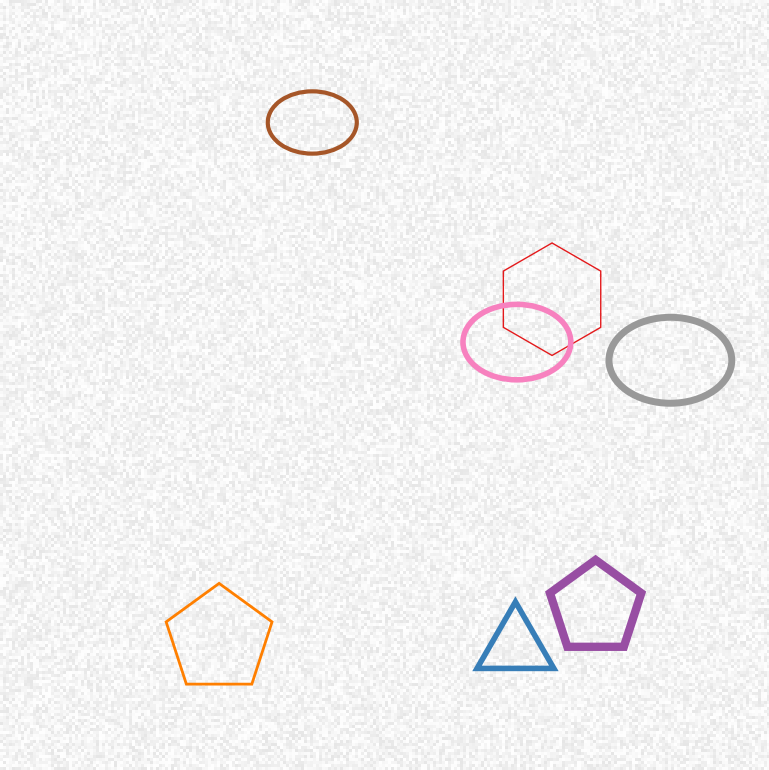[{"shape": "hexagon", "thickness": 0.5, "radius": 0.37, "center": [0.717, 0.611]}, {"shape": "triangle", "thickness": 2, "radius": 0.29, "center": [0.669, 0.161]}, {"shape": "pentagon", "thickness": 3, "radius": 0.31, "center": [0.774, 0.21]}, {"shape": "pentagon", "thickness": 1, "radius": 0.36, "center": [0.285, 0.17]}, {"shape": "oval", "thickness": 1.5, "radius": 0.29, "center": [0.406, 0.841]}, {"shape": "oval", "thickness": 2, "radius": 0.35, "center": [0.671, 0.556]}, {"shape": "oval", "thickness": 2.5, "radius": 0.4, "center": [0.871, 0.532]}]